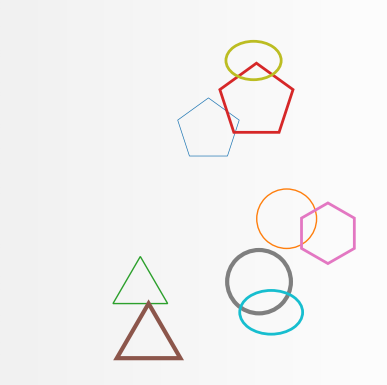[{"shape": "pentagon", "thickness": 0.5, "radius": 0.42, "center": [0.538, 0.662]}, {"shape": "circle", "thickness": 1, "radius": 0.39, "center": [0.74, 0.432]}, {"shape": "triangle", "thickness": 1, "radius": 0.41, "center": [0.362, 0.252]}, {"shape": "pentagon", "thickness": 2, "radius": 0.5, "center": [0.662, 0.737]}, {"shape": "triangle", "thickness": 3, "radius": 0.47, "center": [0.383, 0.117]}, {"shape": "hexagon", "thickness": 2, "radius": 0.39, "center": [0.846, 0.394]}, {"shape": "circle", "thickness": 3, "radius": 0.41, "center": [0.668, 0.268]}, {"shape": "oval", "thickness": 2, "radius": 0.36, "center": [0.654, 0.843]}, {"shape": "oval", "thickness": 2, "radius": 0.41, "center": [0.7, 0.189]}]